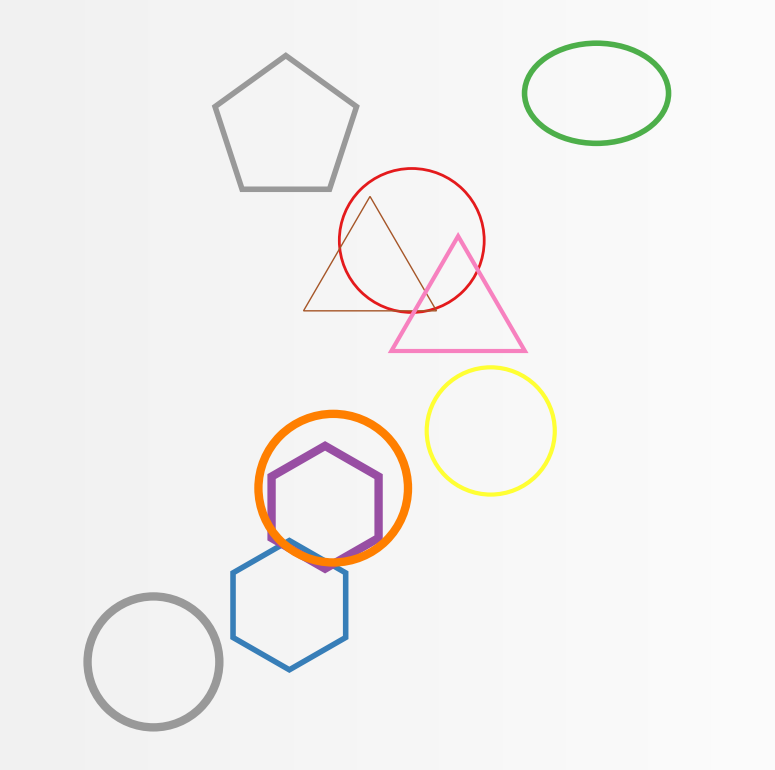[{"shape": "circle", "thickness": 1, "radius": 0.47, "center": [0.531, 0.688]}, {"shape": "hexagon", "thickness": 2, "radius": 0.42, "center": [0.373, 0.214]}, {"shape": "oval", "thickness": 2, "radius": 0.46, "center": [0.77, 0.879]}, {"shape": "hexagon", "thickness": 3, "radius": 0.4, "center": [0.419, 0.341]}, {"shape": "circle", "thickness": 3, "radius": 0.48, "center": [0.43, 0.366]}, {"shape": "circle", "thickness": 1.5, "radius": 0.41, "center": [0.633, 0.44]}, {"shape": "triangle", "thickness": 0.5, "radius": 0.5, "center": [0.477, 0.646]}, {"shape": "triangle", "thickness": 1.5, "radius": 0.5, "center": [0.591, 0.594]}, {"shape": "circle", "thickness": 3, "radius": 0.43, "center": [0.198, 0.14]}, {"shape": "pentagon", "thickness": 2, "radius": 0.48, "center": [0.369, 0.832]}]